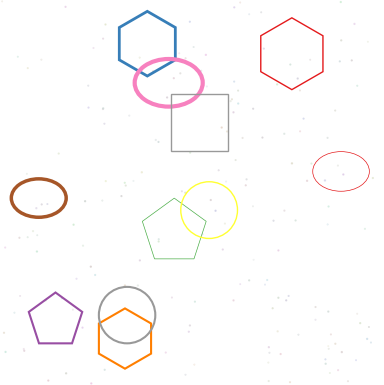[{"shape": "oval", "thickness": 0.5, "radius": 0.37, "center": [0.886, 0.555]}, {"shape": "hexagon", "thickness": 1, "radius": 0.47, "center": [0.758, 0.86]}, {"shape": "hexagon", "thickness": 2, "radius": 0.42, "center": [0.383, 0.887]}, {"shape": "pentagon", "thickness": 0.5, "radius": 0.44, "center": [0.453, 0.398]}, {"shape": "pentagon", "thickness": 1.5, "radius": 0.36, "center": [0.144, 0.167]}, {"shape": "hexagon", "thickness": 1.5, "radius": 0.39, "center": [0.325, 0.121]}, {"shape": "circle", "thickness": 1, "radius": 0.37, "center": [0.543, 0.454]}, {"shape": "oval", "thickness": 2.5, "radius": 0.36, "center": [0.101, 0.486]}, {"shape": "oval", "thickness": 3, "radius": 0.44, "center": [0.438, 0.785]}, {"shape": "square", "thickness": 1, "radius": 0.37, "center": [0.518, 0.683]}, {"shape": "circle", "thickness": 1.5, "radius": 0.37, "center": [0.33, 0.182]}]